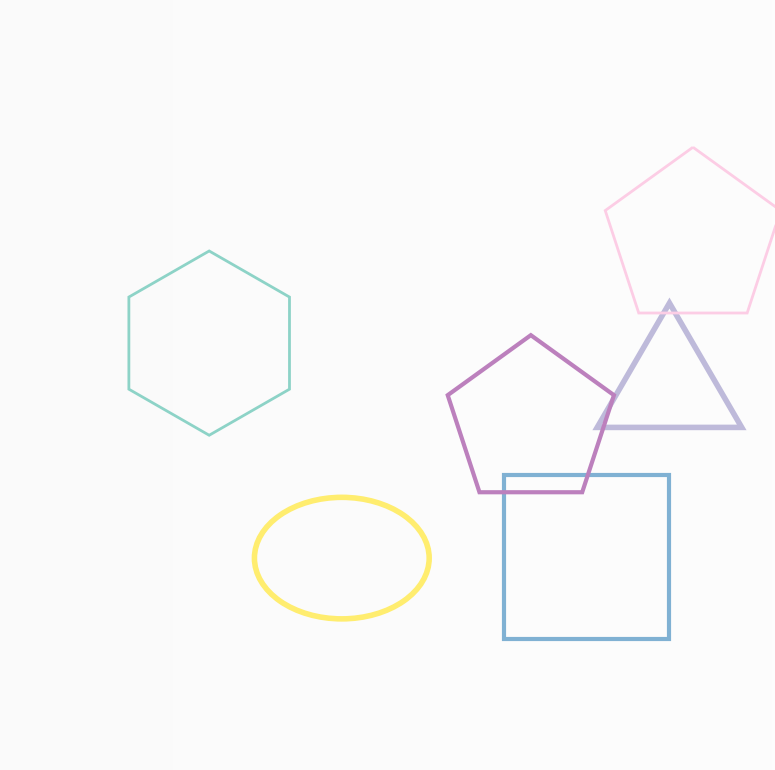[{"shape": "hexagon", "thickness": 1, "radius": 0.6, "center": [0.27, 0.554]}, {"shape": "triangle", "thickness": 2, "radius": 0.54, "center": [0.864, 0.499]}, {"shape": "square", "thickness": 1.5, "radius": 0.53, "center": [0.757, 0.276]}, {"shape": "pentagon", "thickness": 1, "radius": 0.6, "center": [0.894, 0.69]}, {"shape": "pentagon", "thickness": 1.5, "radius": 0.56, "center": [0.685, 0.452]}, {"shape": "oval", "thickness": 2, "radius": 0.56, "center": [0.441, 0.275]}]